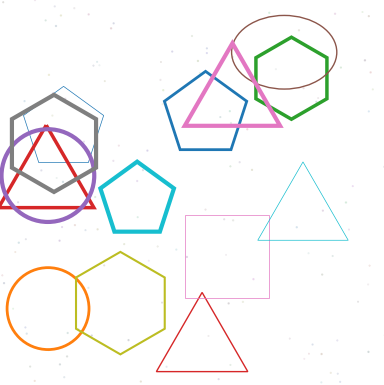[{"shape": "pentagon", "thickness": 2, "radius": 0.56, "center": [0.534, 0.702]}, {"shape": "pentagon", "thickness": 0.5, "radius": 0.55, "center": [0.165, 0.666]}, {"shape": "circle", "thickness": 2, "radius": 0.53, "center": [0.125, 0.198]}, {"shape": "hexagon", "thickness": 2.5, "radius": 0.53, "center": [0.757, 0.797]}, {"shape": "triangle", "thickness": 2.5, "radius": 0.71, "center": [0.12, 0.532]}, {"shape": "triangle", "thickness": 1, "radius": 0.69, "center": [0.525, 0.103]}, {"shape": "circle", "thickness": 3, "radius": 0.6, "center": [0.124, 0.544]}, {"shape": "oval", "thickness": 1, "radius": 0.68, "center": [0.738, 0.864]}, {"shape": "square", "thickness": 0.5, "radius": 0.54, "center": [0.59, 0.334]}, {"shape": "triangle", "thickness": 3, "radius": 0.71, "center": [0.604, 0.745]}, {"shape": "hexagon", "thickness": 3, "radius": 0.63, "center": [0.14, 0.628]}, {"shape": "hexagon", "thickness": 1.5, "radius": 0.67, "center": [0.313, 0.213]}, {"shape": "triangle", "thickness": 0.5, "radius": 0.68, "center": [0.787, 0.444]}, {"shape": "pentagon", "thickness": 3, "radius": 0.5, "center": [0.356, 0.48]}]